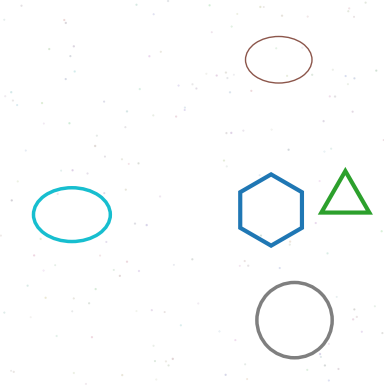[{"shape": "hexagon", "thickness": 3, "radius": 0.46, "center": [0.704, 0.455]}, {"shape": "triangle", "thickness": 3, "radius": 0.36, "center": [0.897, 0.484]}, {"shape": "oval", "thickness": 1, "radius": 0.43, "center": [0.724, 0.845]}, {"shape": "circle", "thickness": 2.5, "radius": 0.49, "center": [0.765, 0.168]}, {"shape": "oval", "thickness": 2.5, "radius": 0.5, "center": [0.187, 0.443]}]